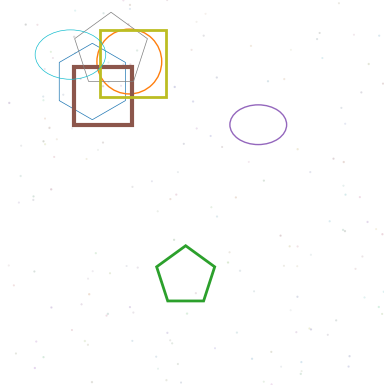[{"shape": "hexagon", "thickness": 0.5, "radius": 0.5, "center": [0.24, 0.788]}, {"shape": "circle", "thickness": 1, "radius": 0.42, "center": [0.336, 0.84]}, {"shape": "pentagon", "thickness": 2, "radius": 0.4, "center": [0.482, 0.282]}, {"shape": "oval", "thickness": 1, "radius": 0.37, "center": [0.671, 0.676]}, {"shape": "square", "thickness": 3, "radius": 0.37, "center": [0.267, 0.751]}, {"shape": "pentagon", "thickness": 0.5, "radius": 0.5, "center": [0.288, 0.869]}, {"shape": "square", "thickness": 2, "radius": 0.43, "center": [0.345, 0.835]}, {"shape": "oval", "thickness": 0.5, "radius": 0.46, "center": [0.183, 0.858]}]